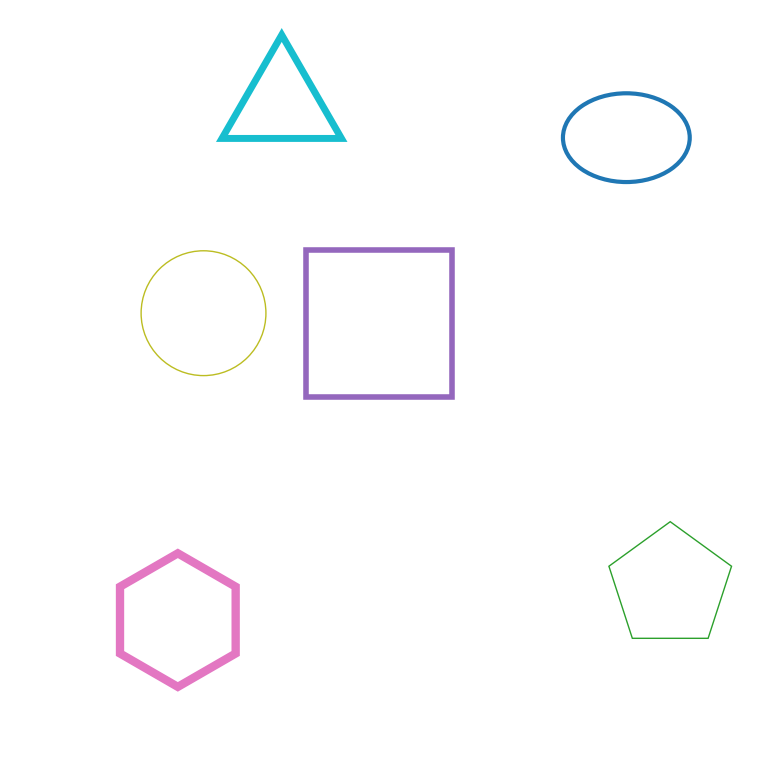[{"shape": "oval", "thickness": 1.5, "radius": 0.41, "center": [0.813, 0.821]}, {"shape": "pentagon", "thickness": 0.5, "radius": 0.42, "center": [0.87, 0.239]}, {"shape": "square", "thickness": 2, "radius": 0.48, "center": [0.492, 0.58]}, {"shape": "hexagon", "thickness": 3, "radius": 0.43, "center": [0.231, 0.195]}, {"shape": "circle", "thickness": 0.5, "radius": 0.41, "center": [0.264, 0.593]}, {"shape": "triangle", "thickness": 2.5, "radius": 0.45, "center": [0.366, 0.865]}]